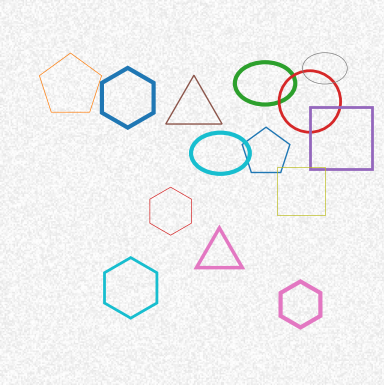[{"shape": "pentagon", "thickness": 1, "radius": 0.33, "center": [0.691, 0.605]}, {"shape": "hexagon", "thickness": 3, "radius": 0.39, "center": [0.332, 0.746]}, {"shape": "pentagon", "thickness": 0.5, "radius": 0.42, "center": [0.183, 0.777]}, {"shape": "oval", "thickness": 3, "radius": 0.39, "center": [0.689, 0.783]}, {"shape": "circle", "thickness": 2, "radius": 0.4, "center": [0.805, 0.736]}, {"shape": "hexagon", "thickness": 0.5, "radius": 0.31, "center": [0.443, 0.451]}, {"shape": "square", "thickness": 2, "radius": 0.4, "center": [0.885, 0.642]}, {"shape": "triangle", "thickness": 1, "radius": 0.42, "center": [0.504, 0.72]}, {"shape": "triangle", "thickness": 2.5, "radius": 0.34, "center": [0.57, 0.339]}, {"shape": "hexagon", "thickness": 3, "radius": 0.3, "center": [0.78, 0.209]}, {"shape": "oval", "thickness": 0.5, "radius": 0.29, "center": [0.844, 0.822]}, {"shape": "square", "thickness": 0.5, "radius": 0.31, "center": [0.782, 0.504]}, {"shape": "oval", "thickness": 3, "radius": 0.38, "center": [0.573, 0.602]}, {"shape": "hexagon", "thickness": 2, "radius": 0.39, "center": [0.34, 0.252]}]